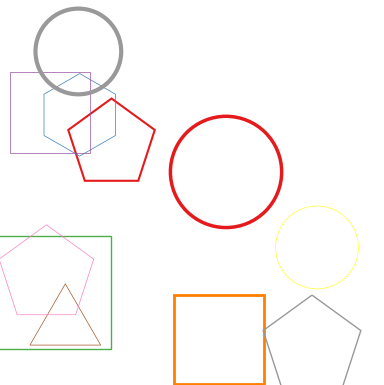[{"shape": "pentagon", "thickness": 1.5, "radius": 0.59, "center": [0.29, 0.626]}, {"shape": "circle", "thickness": 2.5, "radius": 0.72, "center": [0.587, 0.553]}, {"shape": "hexagon", "thickness": 0.5, "radius": 0.54, "center": [0.207, 0.702]}, {"shape": "square", "thickness": 1, "radius": 0.73, "center": [0.143, 0.241]}, {"shape": "square", "thickness": 0.5, "radius": 0.52, "center": [0.13, 0.708]}, {"shape": "square", "thickness": 2, "radius": 0.58, "center": [0.569, 0.118]}, {"shape": "circle", "thickness": 0.5, "radius": 0.54, "center": [0.823, 0.357]}, {"shape": "triangle", "thickness": 0.5, "radius": 0.53, "center": [0.17, 0.157]}, {"shape": "pentagon", "thickness": 0.5, "radius": 0.65, "center": [0.121, 0.287]}, {"shape": "pentagon", "thickness": 1, "radius": 0.67, "center": [0.81, 0.1]}, {"shape": "circle", "thickness": 3, "radius": 0.56, "center": [0.203, 0.866]}]